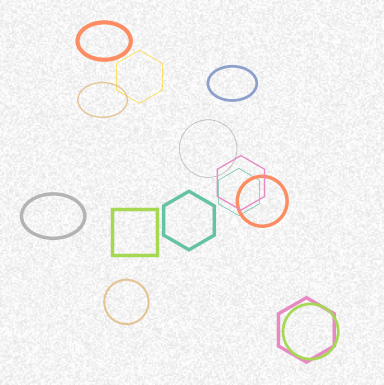[{"shape": "hexagon", "thickness": 2.5, "radius": 0.38, "center": [0.491, 0.427]}, {"shape": "hexagon", "thickness": 0.5, "radius": 0.31, "center": [0.62, 0.501]}, {"shape": "circle", "thickness": 2.5, "radius": 0.32, "center": [0.681, 0.477]}, {"shape": "oval", "thickness": 3, "radius": 0.35, "center": [0.271, 0.893]}, {"shape": "oval", "thickness": 2, "radius": 0.32, "center": [0.603, 0.783]}, {"shape": "hexagon", "thickness": 2.5, "radius": 0.42, "center": [0.796, 0.143]}, {"shape": "hexagon", "thickness": 1, "radius": 0.35, "center": [0.626, 0.525]}, {"shape": "circle", "thickness": 2, "radius": 0.36, "center": [0.807, 0.139]}, {"shape": "square", "thickness": 2.5, "radius": 0.29, "center": [0.349, 0.398]}, {"shape": "hexagon", "thickness": 0.5, "radius": 0.34, "center": [0.362, 0.801]}, {"shape": "circle", "thickness": 1.5, "radius": 0.29, "center": [0.328, 0.216]}, {"shape": "oval", "thickness": 1, "radius": 0.32, "center": [0.266, 0.74]}, {"shape": "circle", "thickness": 0.5, "radius": 0.37, "center": [0.541, 0.614]}, {"shape": "oval", "thickness": 2.5, "radius": 0.41, "center": [0.138, 0.439]}]